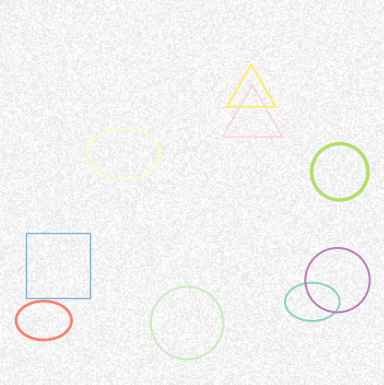[{"shape": "oval", "thickness": 1.5, "radius": 0.35, "center": [0.811, 0.216]}, {"shape": "oval", "thickness": 1, "radius": 0.47, "center": [0.321, 0.6]}, {"shape": "oval", "thickness": 2, "radius": 0.36, "center": [0.114, 0.168]}, {"shape": "square", "thickness": 1, "radius": 0.42, "center": [0.15, 0.31]}, {"shape": "circle", "thickness": 2.5, "radius": 0.37, "center": [0.882, 0.554]}, {"shape": "triangle", "thickness": 1, "radius": 0.45, "center": [0.656, 0.689]}, {"shape": "circle", "thickness": 1.5, "radius": 0.42, "center": [0.877, 0.272]}, {"shape": "circle", "thickness": 1.5, "radius": 0.47, "center": [0.486, 0.161]}, {"shape": "triangle", "thickness": 1.5, "radius": 0.37, "center": [0.653, 0.759]}]